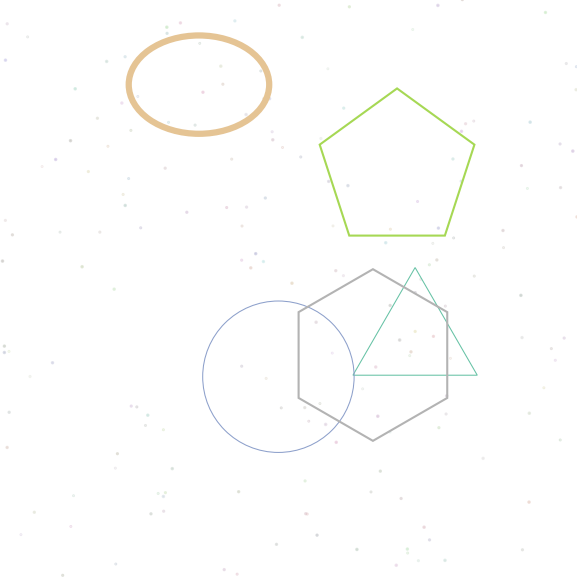[{"shape": "triangle", "thickness": 0.5, "radius": 0.62, "center": [0.719, 0.412]}, {"shape": "circle", "thickness": 0.5, "radius": 0.66, "center": [0.482, 0.347]}, {"shape": "pentagon", "thickness": 1, "radius": 0.7, "center": [0.688, 0.705]}, {"shape": "oval", "thickness": 3, "radius": 0.61, "center": [0.345, 0.853]}, {"shape": "hexagon", "thickness": 1, "radius": 0.74, "center": [0.646, 0.384]}]